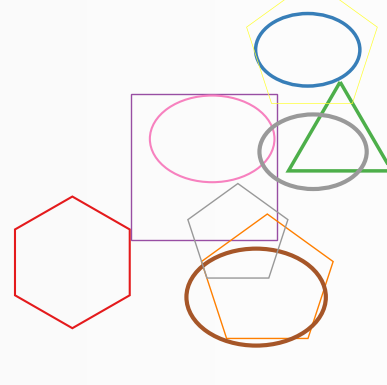[{"shape": "hexagon", "thickness": 1.5, "radius": 0.85, "center": [0.187, 0.319]}, {"shape": "oval", "thickness": 2.5, "radius": 0.67, "center": [0.794, 0.871]}, {"shape": "triangle", "thickness": 2.5, "radius": 0.77, "center": [0.878, 0.633]}, {"shape": "square", "thickness": 1, "radius": 0.95, "center": [0.526, 0.567]}, {"shape": "pentagon", "thickness": 1, "radius": 0.89, "center": [0.69, 0.265]}, {"shape": "pentagon", "thickness": 0.5, "radius": 0.89, "center": [0.805, 0.875]}, {"shape": "oval", "thickness": 3, "radius": 0.9, "center": [0.661, 0.228]}, {"shape": "oval", "thickness": 1.5, "radius": 0.8, "center": [0.548, 0.639]}, {"shape": "pentagon", "thickness": 1, "radius": 0.68, "center": [0.614, 0.388]}, {"shape": "oval", "thickness": 3, "radius": 0.69, "center": [0.808, 0.606]}]